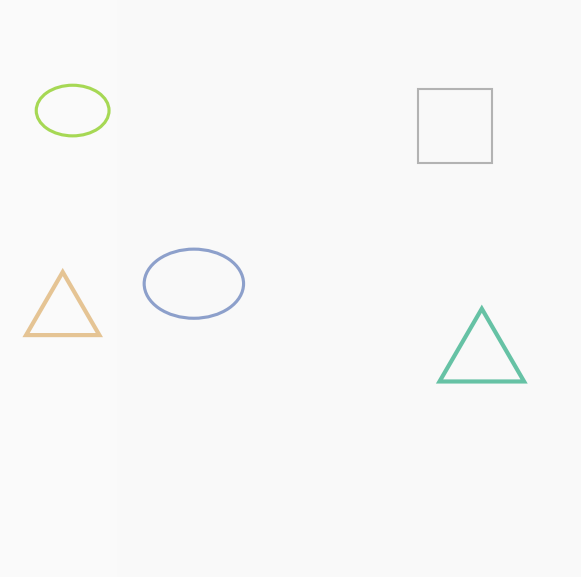[{"shape": "triangle", "thickness": 2, "radius": 0.42, "center": [0.829, 0.381]}, {"shape": "oval", "thickness": 1.5, "radius": 0.43, "center": [0.334, 0.508]}, {"shape": "oval", "thickness": 1.5, "radius": 0.31, "center": [0.125, 0.808]}, {"shape": "triangle", "thickness": 2, "radius": 0.36, "center": [0.108, 0.455]}, {"shape": "square", "thickness": 1, "radius": 0.32, "center": [0.783, 0.781]}]